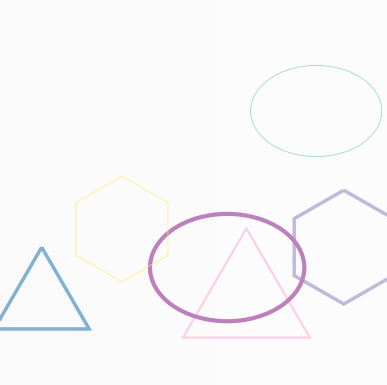[{"shape": "oval", "thickness": 0.5, "radius": 0.85, "center": [0.816, 0.712]}, {"shape": "hexagon", "thickness": 2.5, "radius": 0.74, "center": [0.887, 0.358]}, {"shape": "triangle", "thickness": 2.5, "radius": 0.71, "center": [0.108, 0.216]}, {"shape": "triangle", "thickness": 1.5, "radius": 0.94, "center": [0.636, 0.218]}, {"shape": "oval", "thickness": 3, "radius": 1.0, "center": [0.586, 0.305]}, {"shape": "hexagon", "thickness": 0.5, "radius": 0.68, "center": [0.315, 0.405]}]